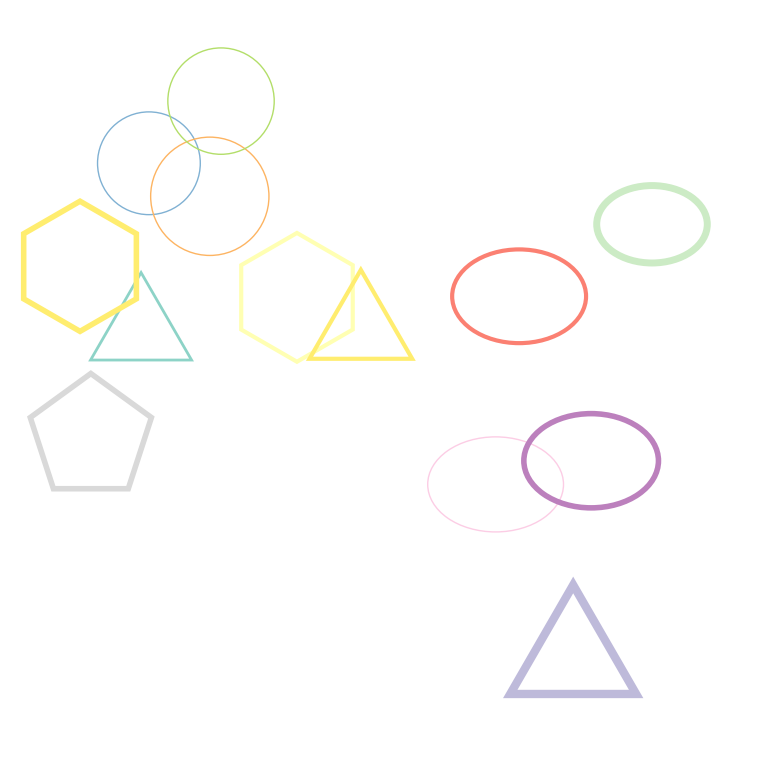[{"shape": "triangle", "thickness": 1, "radius": 0.38, "center": [0.183, 0.57]}, {"shape": "hexagon", "thickness": 1.5, "radius": 0.42, "center": [0.386, 0.614]}, {"shape": "triangle", "thickness": 3, "radius": 0.47, "center": [0.744, 0.146]}, {"shape": "oval", "thickness": 1.5, "radius": 0.43, "center": [0.674, 0.615]}, {"shape": "circle", "thickness": 0.5, "radius": 0.33, "center": [0.193, 0.788]}, {"shape": "circle", "thickness": 0.5, "radius": 0.38, "center": [0.272, 0.745]}, {"shape": "circle", "thickness": 0.5, "radius": 0.35, "center": [0.287, 0.869]}, {"shape": "oval", "thickness": 0.5, "radius": 0.44, "center": [0.644, 0.371]}, {"shape": "pentagon", "thickness": 2, "radius": 0.41, "center": [0.118, 0.432]}, {"shape": "oval", "thickness": 2, "radius": 0.44, "center": [0.768, 0.402]}, {"shape": "oval", "thickness": 2.5, "radius": 0.36, "center": [0.847, 0.709]}, {"shape": "hexagon", "thickness": 2, "radius": 0.42, "center": [0.104, 0.654]}, {"shape": "triangle", "thickness": 1.5, "radius": 0.38, "center": [0.469, 0.573]}]